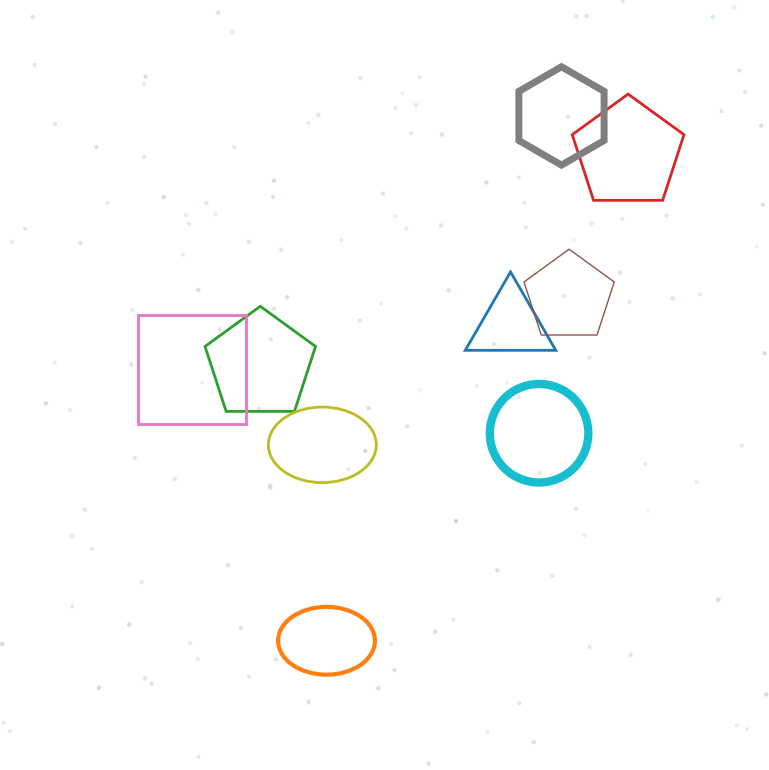[{"shape": "triangle", "thickness": 1, "radius": 0.34, "center": [0.663, 0.579]}, {"shape": "oval", "thickness": 1.5, "radius": 0.31, "center": [0.424, 0.168]}, {"shape": "pentagon", "thickness": 1, "radius": 0.38, "center": [0.338, 0.527]}, {"shape": "pentagon", "thickness": 1, "radius": 0.38, "center": [0.816, 0.802]}, {"shape": "pentagon", "thickness": 0.5, "radius": 0.31, "center": [0.739, 0.615]}, {"shape": "square", "thickness": 1, "radius": 0.35, "center": [0.25, 0.52]}, {"shape": "hexagon", "thickness": 2.5, "radius": 0.32, "center": [0.729, 0.849]}, {"shape": "oval", "thickness": 1, "radius": 0.35, "center": [0.419, 0.422]}, {"shape": "circle", "thickness": 3, "radius": 0.32, "center": [0.7, 0.437]}]